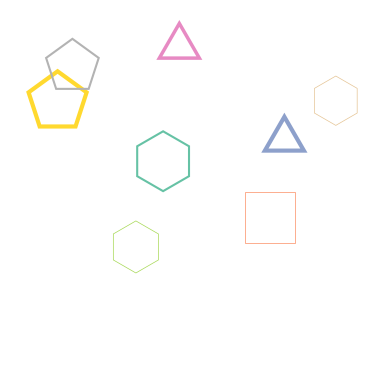[{"shape": "hexagon", "thickness": 1.5, "radius": 0.39, "center": [0.424, 0.581]}, {"shape": "square", "thickness": 0.5, "radius": 0.33, "center": [0.701, 0.435]}, {"shape": "triangle", "thickness": 3, "radius": 0.29, "center": [0.739, 0.638]}, {"shape": "triangle", "thickness": 2.5, "radius": 0.3, "center": [0.466, 0.879]}, {"shape": "hexagon", "thickness": 0.5, "radius": 0.34, "center": [0.353, 0.359]}, {"shape": "pentagon", "thickness": 3, "radius": 0.4, "center": [0.15, 0.736]}, {"shape": "hexagon", "thickness": 0.5, "radius": 0.32, "center": [0.872, 0.738]}, {"shape": "pentagon", "thickness": 1.5, "radius": 0.36, "center": [0.188, 0.827]}]